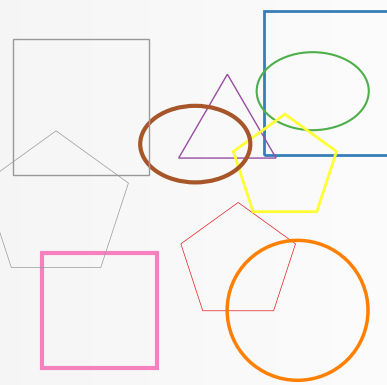[{"shape": "pentagon", "thickness": 0.5, "radius": 0.78, "center": [0.615, 0.319]}, {"shape": "square", "thickness": 2, "radius": 0.94, "center": [0.87, 0.784]}, {"shape": "oval", "thickness": 1.5, "radius": 0.72, "center": [0.807, 0.763]}, {"shape": "triangle", "thickness": 1, "radius": 0.73, "center": [0.587, 0.662]}, {"shape": "circle", "thickness": 2.5, "radius": 0.91, "center": [0.768, 0.194]}, {"shape": "pentagon", "thickness": 2, "radius": 0.7, "center": [0.735, 0.563]}, {"shape": "oval", "thickness": 3, "radius": 0.71, "center": [0.504, 0.626]}, {"shape": "square", "thickness": 3, "radius": 0.74, "center": [0.257, 0.194]}, {"shape": "pentagon", "thickness": 0.5, "radius": 0.98, "center": [0.145, 0.464]}, {"shape": "square", "thickness": 1, "radius": 0.88, "center": [0.21, 0.723]}]